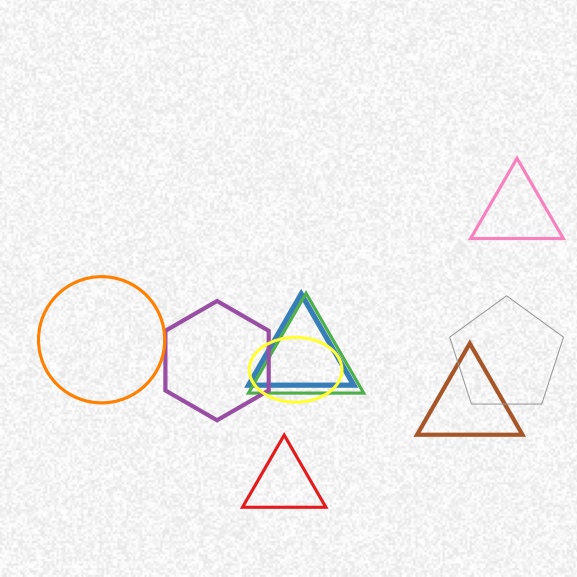[{"shape": "triangle", "thickness": 1.5, "radius": 0.42, "center": [0.492, 0.162]}, {"shape": "triangle", "thickness": 2.5, "radius": 0.53, "center": [0.522, 0.385]}, {"shape": "triangle", "thickness": 1.5, "radius": 0.58, "center": [0.53, 0.376]}, {"shape": "hexagon", "thickness": 2, "radius": 0.52, "center": [0.376, 0.375]}, {"shape": "circle", "thickness": 1.5, "radius": 0.55, "center": [0.176, 0.411]}, {"shape": "oval", "thickness": 1.5, "radius": 0.4, "center": [0.512, 0.359]}, {"shape": "triangle", "thickness": 2, "radius": 0.53, "center": [0.813, 0.299]}, {"shape": "triangle", "thickness": 1.5, "radius": 0.46, "center": [0.895, 0.632]}, {"shape": "pentagon", "thickness": 0.5, "radius": 0.52, "center": [0.877, 0.383]}]